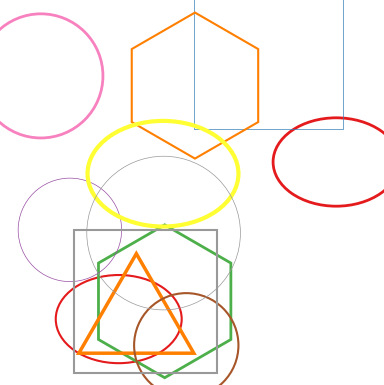[{"shape": "oval", "thickness": 2, "radius": 0.82, "center": [0.873, 0.579]}, {"shape": "oval", "thickness": 1.5, "radius": 0.82, "center": [0.308, 0.171]}, {"shape": "square", "thickness": 0.5, "radius": 0.96, "center": [0.698, 0.857]}, {"shape": "hexagon", "thickness": 2, "radius": 0.99, "center": [0.428, 0.217]}, {"shape": "circle", "thickness": 0.5, "radius": 0.67, "center": [0.182, 0.403]}, {"shape": "hexagon", "thickness": 1.5, "radius": 0.95, "center": [0.506, 0.778]}, {"shape": "triangle", "thickness": 2.5, "radius": 0.86, "center": [0.354, 0.169]}, {"shape": "oval", "thickness": 3, "radius": 0.98, "center": [0.423, 0.549]}, {"shape": "circle", "thickness": 1.5, "radius": 0.68, "center": [0.484, 0.103]}, {"shape": "circle", "thickness": 2, "radius": 0.81, "center": [0.106, 0.803]}, {"shape": "square", "thickness": 1.5, "radius": 0.93, "center": [0.378, 0.217]}, {"shape": "circle", "thickness": 0.5, "radius": 1.0, "center": [0.425, 0.395]}]